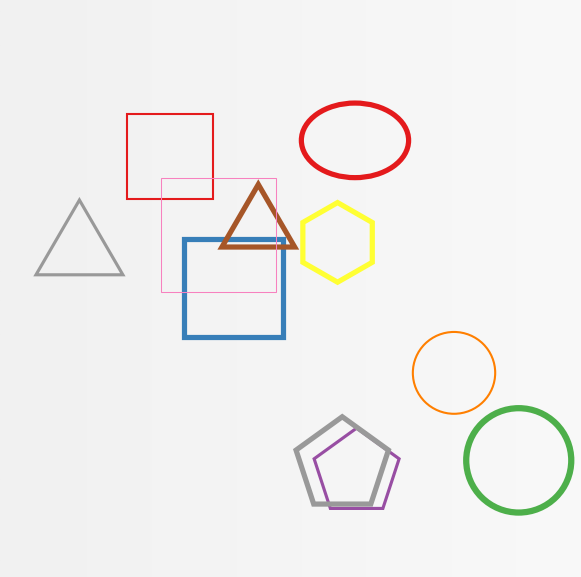[{"shape": "oval", "thickness": 2.5, "radius": 0.46, "center": [0.611, 0.756]}, {"shape": "square", "thickness": 1, "radius": 0.37, "center": [0.292, 0.729]}, {"shape": "square", "thickness": 2.5, "radius": 0.43, "center": [0.401, 0.5]}, {"shape": "circle", "thickness": 3, "radius": 0.45, "center": [0.892, 0.202]}, {"shape": "pentagon", "thickness": 1.5, "radius": 0.38, "center": [0.614, 0.181]}, {"shape": "circle", "thickness": 1, "radius": 0.35, "center": [0.781, 0.353]}, {"shape": "hexagon", "thickness": 2.5, "radius": 0.34, "center": [0.581, 0.579]}, {"shape": "triangle", "thickness": 2.5, "radius": 0.36, "center": [0.444, 0.608]}, {"shape": "square", "thickness": 0.5, "radius": 0.49, "center": [0.375, 0.593]}, {"shape": "pentagon", "thickness": 2.5, "radius": 0.42, "center": [0.589, 0.194]}, {"shape": "triangle", "thickness": 1.5, "radius": 0.43, "center": [0.137, 0.566]}]